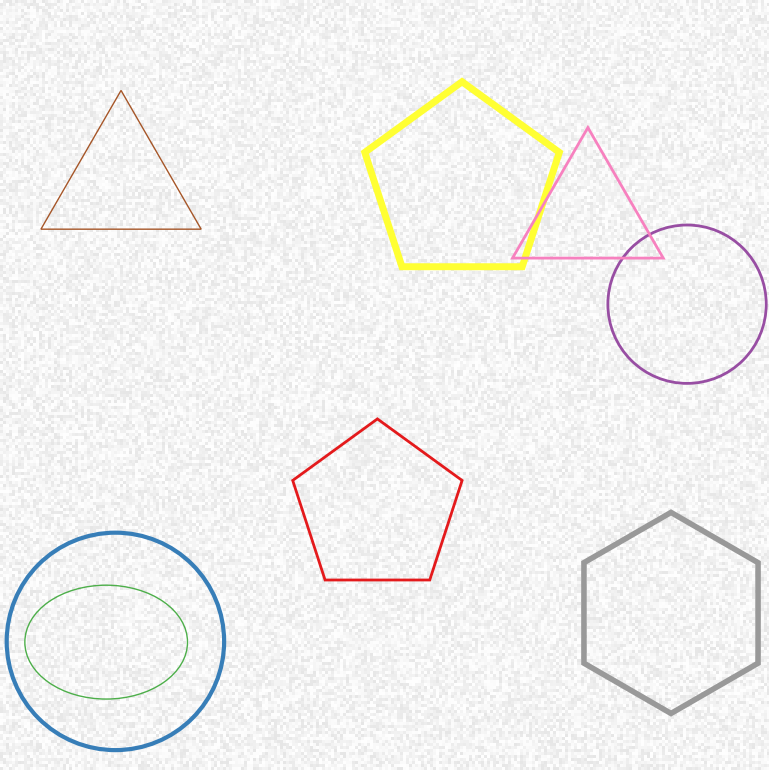[{"shape": "pentagon", "thickness": 1, "radius": 0.58, "center": [0.49, 0.34]}, {"shape": "circle", "thickness": 1.5, "radius": 0.71, "center": [0.15, 0.167]}, {"shape": "oval", "thickness": 0.5, "radius": 0.53, "center": [0.138, 0.166]}, {"shape": "circle", "thickness": 1, "radius": 0.51, "center": [0.892, 0.605]}, {"shape": "pentagon", "thickness": 2.5, "radius": 0.66, "center": [0.6, 0.761]}, {"shape": "triangle", "thickness": 0.5, "radius": 0.6, "center": [0.157, 0.762]}, {"shape": "triangle", "thickness": 1, "radius": 0.57, "center": [0.763, 0.721]}, {"shape": "hexagon", "thickness": 2, "radius": 0.65, "center": [0.871, 0.204]}]